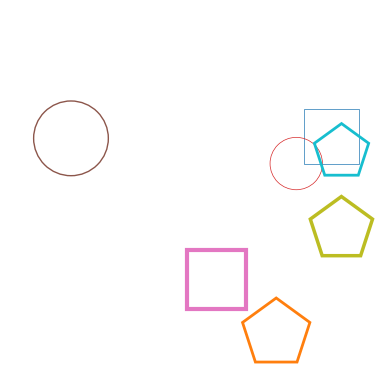[{"shape": "square", "thickness": 0.5, "radius": 0.36, "center": [0.86, 0.646]}, {"shape": "pentagon", "thickness": 2, "radius": 0.46, "center": [0.717, 0.134]}, {"shape": "circle", "thickness": 0.5, "radius": 0.34, "center": [0.769, 0.575]}, {"shape": "circle", "thickness": 1, "radius": 0.49, "center": [0.184, 0.641]}, {"shape": "square", "thickness": 3, "radius": 0.38, "center": [0.562, 0.275]}, {"shape": "pentagon", "thickness": 2.5, "radius": 0.42, "center": [0.887, 0.405]}, {"shape": "pentagon", "thickness": 2, "radius": 0.37, "center": [0.887, 0.605]}]